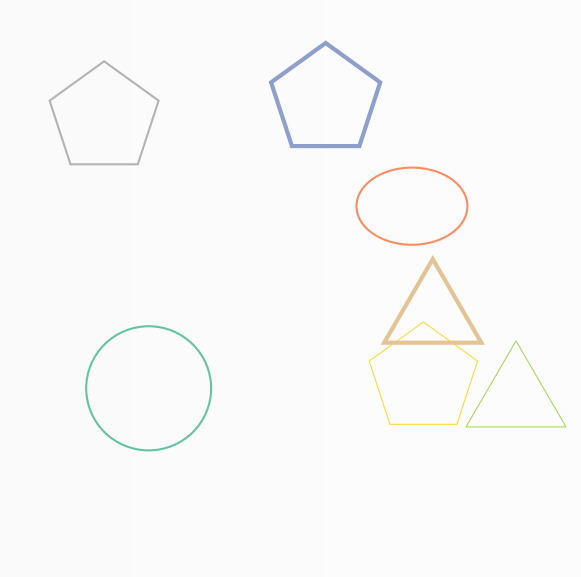[{"shape": "circle", "thickness": 1, "radius": 0.54, "center": [0.256, 0.327]}, {"shape": "oval", "thickness": 1, "radius": 0.48, "center": [0.709, 0.642]}, {"shape": "pentagon", "thickness": 2, "radius": 0.49, "center": [0.56, 0.826]}, {"shape": "triangle", "thickness": 0.5, "radius": 0.5, "center": [0.888, 0.31]}, {"shape": "pentagon", "thickness": 0.5, "radius": 0.49, "center": [0.728, 0.344]}, {"shape": "triangle", "thickness": 2, "radius": 0.48, "center": [0.745, 0.454]}, {"shape": "pentagon", "thickness": 1, "radius": 0.49, "center": [0.179, 0.794]}]